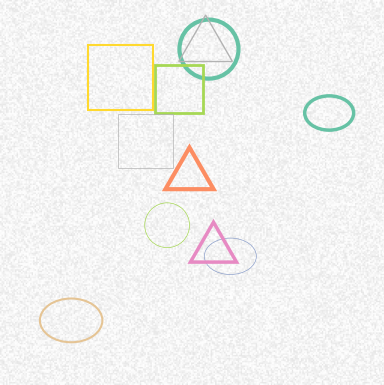[{"shape": "oval", "thickness": 2.5, "radius": 0.32, "center": [0.855, 0.707]}, {"shape": "circle", "thickness": 3, "radius": 0.38, "center": [0.543, 0.872]}, {"shape": "triangle", "thickness": 3, "radius": 0.36, "center": [0.492, 0.545]}, {"shape": "oval", "thickness": 0.5, "radius": 0.34, "center": [0.598, 0.334]}, {"shape": "triangle", "thickness": 2.5, "radius": 0.35, "center": [0.554, 0.354]}, {"shape": "circle", "thickness": 0.5, "radius": 0.29, "center": [0.434, 0.415]}, {"shape": "square", "thickness": 2, "radius": 0.31, "center": [0.464, 0.769]}, {"shape": "square", "thickness": 1.5, "radius": 0.42, "center": [0.313, 0.798]}, {"shape": "oval", "thickness": 1.5, "radius": 0.41, "center": [0.185, 0.168]}, {"shape": "square", "thickness": 0.5, "radius": 0.35, "center": [0.378, 0.634]}, {"shape": "triangle", "thickness": 1, "radius": 0.4, "center": [0.534, 0.88]}]